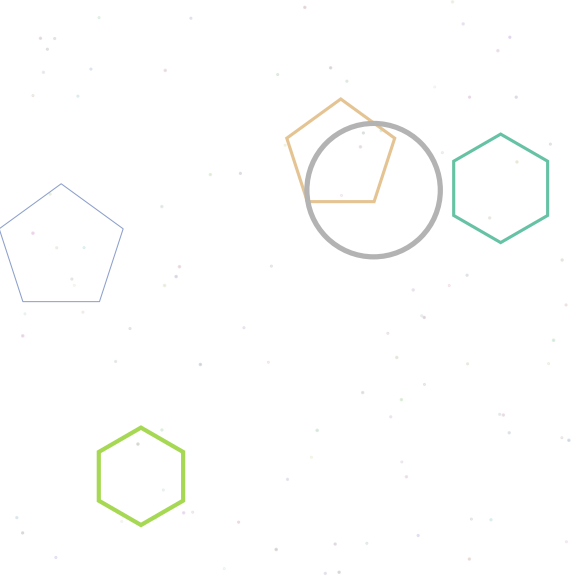[{"shape": "hexagon", "thickness": 1.5, "radius": 0.47, "center": [0.867, 0.673]}, {"shape": "pentagon", "thickness": 0.5, "radius": 0.56, "center": [0.106, 0.568]}, {"shape": "hexagon", "thickness": 2, "radius": 0.42, "center": [0.244, 0.174]}, {"shape": "pentagon", "thickness": 1.5, "radius": 0.49, "center": [0.59, 0.729]}, {"shape": "circle", "thickness": 2.5, "radius": 0.58, "center": [0.647, 0.67]}]